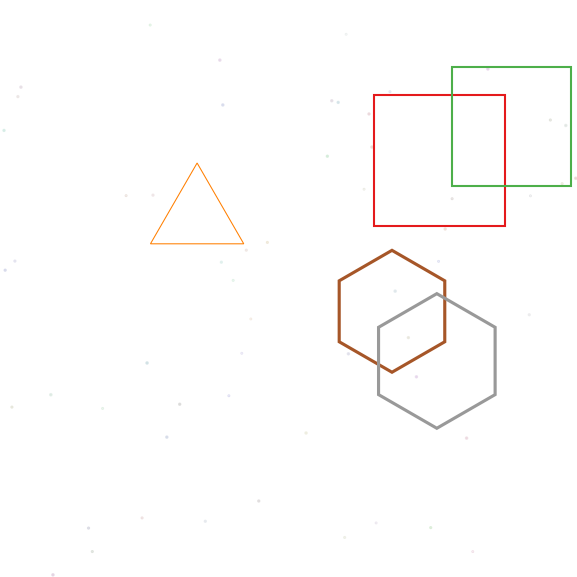[{"shape": "square", "thickness": 1, "radius": 0.57, "center": [0.761, 0.721]}, {"shape": "square", "thickness": 1, "radius": 0.52, "center": [0.886, 0.78]}, {"shape": "triangle", "thickness": 0.5, "radius": 0.47, "center": [0.341, 0.624]}, {"shape": "hexagon", "thickness": 1.5, "radius": 0.53, "center": [0.679, 0.46]}, {"shape": "hexagon", "thickness": 1.5, "radius": 0.58, "center": [0.756, 0.374]}]